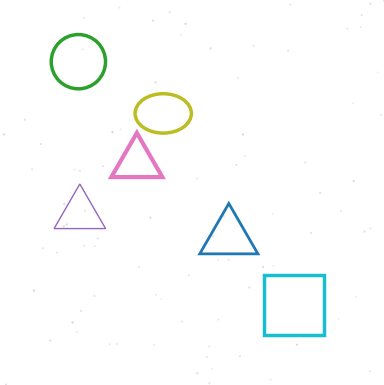[{"shape": "triangle", "thickness": 2, "radius": 0.44, "center": [0.594, 0.384]}, {"shape": "circle", "thickness": 2.5, "radius": 0.35, "center": [0.204, 0.84]}, {"shape": "triangle", "thickness": 1, "radius": 0.39, "center": [0.207, 0.445]}, {"shape": "triangle", "thickness": 3, "radius": 0.38, "center": [0.355, 0.578]}, {"shape": "oval", "thickness": 2.5, "radius": 0.37, "center": [0.424, 0.705]}, {"shape": "square", "thickness": 2.5, "radius": 0.39, "center": [0.763, 0.208]}]